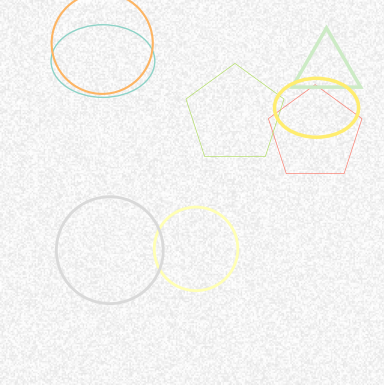[{"shape": "oval", "thickness": 1, "radius": 0.67, "center": [0.267, 0.841]}, {"shape": "circle", "thickness": 2, "radius": 0.54, "center": [0.509, 0.354]}, {"shape": "pentagon", "thickness": 0.5, "radius": 0.64, "center": [0.819, 0.652]}, {"shape": "circle", "thickness": 1.5, "radius": 0.66, "center": [0.265, 0.887]}, {"shape": "pentagon", "thickness": 0.5, "radius": 0.67, "center": [0.61, 0.701]}, {"shape": "circle", "thickness": 2, "radius": 0.69, "center": [0.285, 0.35]}, {"shape": "triangle", "thickness": 2.5, "radius": 0.51, "center": [0.848, 0.825]}, {"shape": "oval", "thickness": 2.5, "radius": 0.55, "center": [0.822, 0.72]}]